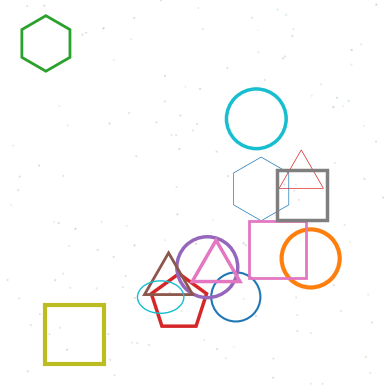[{"shape": "circle", "thickness": 1.5, "radius": 0.32, "center": [0.613, 0.229]}, {"shape": "hexagon", "thickness": 0.5, "radius": 0.41, "center": [0.678, 0.509]}, {"shape": "circle", "thickness": 3, "radius": 0.38, "center": [0.807, 0.329]}, {"shape": "hexagon", "thickness": 2, "radius": 0.36, "center": [0.119, 0.887]}, {"shape": "pentagon", "thickness": 2.5, "radius": 0.38, "center": [0.465, 0.214]}, {"shape": "triangle", "thickness": 0.5, "radius": 0.33, "center": [0.783, 0.544]}, {"shape": "circle", "thickness": 2.5, "radius": 0.4, "center": [0.538, 0.306]}, {"shape": "triangle", "thickness": 2, "radius": 0.36, "center": [0.438, 0.271]}, {"shape": "triangle", "thickness": 2.5, "radius": 0.36, "center": [0.561, 0.304]}, {"shape": "square", "thickness": 2, "radius": 0.37, "center": [0.721, 0.353]}, {"shape": "square", "thickness": 2.5, "radius": 0.33, "center": [0.784, 0.494]}, {"shape": "square", "thickness": 3, "radius": 0.38, "center": [0.193, 0.13]}, {"shape": "oval", "thickness": 1, "radius": 0.3, "center": [0.417, 0.228]}, {"shape": "circle", "thickness": 2.5, "radius": 0.39, "center": [0.666, 0.691]}]